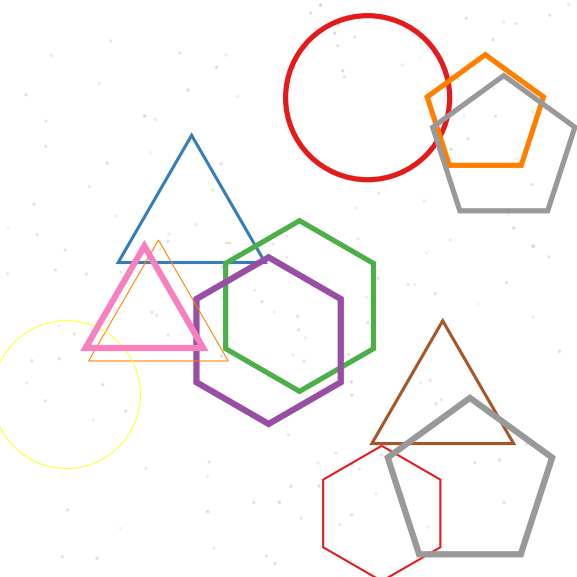[{"shape": "circle", "thickness": 2.5, "radius": 0.71, "center": [0.637, 0.83]}, {"shape": "hexagon", "thickness": 1, "radius": 0.59, "center": [0.661, 0.11]}, {"shape": "triangle", "thickness": 1.5, "radius": 0.73, "center": [0.332, 0.618]}, {"shape": "hexagon", "thickness": 2.5, "radius": 0.74, "center": [0.519, 0.469]}, {"shape": "hexagon", "thickness": 3, "radius": 0.72, "center": [0.465, 0.409]}, {"shape": "triangle", "thickness": 0.5, "radius": 0.7, "center": [0.274, 0.444]}, {"shape": "pentagon", "thickness": 2.5, "radius": 0.53, "center": [0.84, 0.799]}, {"shape": "circle", "thickness": 0.5, "radius": 0.64, "center": [0.115, 0.316]}, {"shape": "triangle", "thickness": 1.5, "radius": 0.71, "center": [0.767, 0.302]}, {"shape": "triangle", "thickness": 3, "radius": 0.59, "center": [0.25, 0.455]}, {"shape": "pentagon", "thickness": 3, "radius": 0.75, "center": [0.814, 0.16]}, {"shape": "pentagon", "thickness": 2.5, "radius": 0.65, "center": [0.872, 0.739]}]